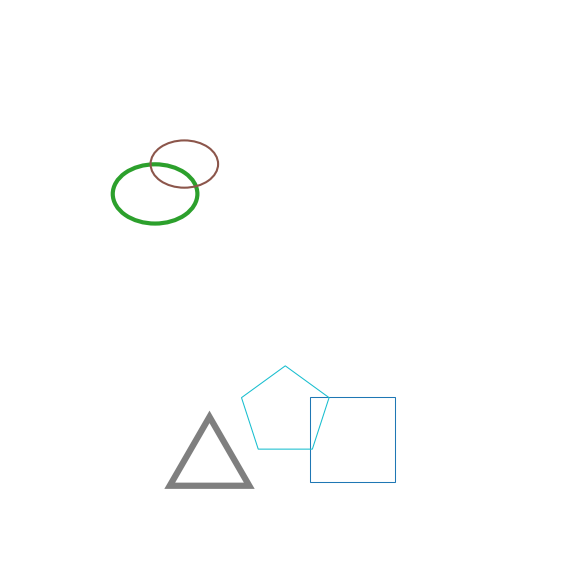[{"shape": "square", "thickness": 0.5, "radius": 0.37, "center": [0.611, 0.237]}, {"shape": "oval", "thickness": 2, "radius": 0.37, "center": [0.269, 0.663]}, {"shape": "oval", "thickness": 1, "radius": 0.29, "center": [0.319, 0.715]}, {"shape": "triangle", "thickness": 3, "radius": 0.4, "center": [0.363, 0.198]}, {"shape": "pentagon", "thickness": 0.5, "radius": 0.4, "center": [0.494, 0.286]}]